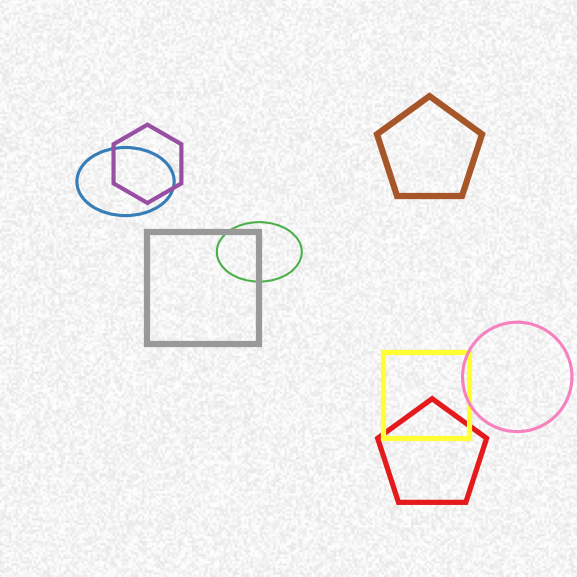[{"shape": "pentagon", "thickness": 2.5, "radius": 0.5, "center": [0.748, 0.21]}, {"shape": "oval", "thickness": 1.5, "radius": 0.42, "center": [0.217, 0.685]}, {"shape": "oval", "thickness": 1, "radius": 0.37, "center": [0.449, 0.563]}, {"shape": "hexagon", "thickness": 2, "radius": 0.34, "center": [0.255, 0.715]}, {"shape": "square", "thickness": 2.5, "radius": 0.37, "center": [0.737, 0.315]}, {"shape": "pentagon", "thickness": 3, "radius": 0.48, "center": [0.744, 0.737]}, {"shape": "circle", "thickness": 1.5, "radius": 0.47, "center": [0.896, 0.347]}, {"shape": "square", "thickness": 3, "radius": 0.48, "center": [0.352, 0.5]}]